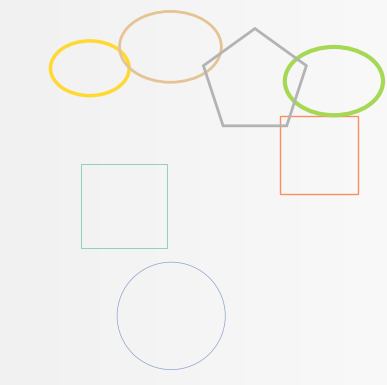[{"shape": "square", "thickness": 0.5, "radius": 0.55, "center": [0.32, 0.465]}, {"shape": "square", "thickness": 1, "radius": 0.51, "center": [0.823, 0.598]}, {"shape": "circle", "thickness": 0.5, "radius": 0.7, "center": [0.442, 0.18]}, {"shape": "oval", "thickness": 3, "radius": 0.63, "center": [0.862, 0.789]}, {"shape": "oval", "thickness": 2.5, "radius": 0.51, "center": [0.232, 0.823]}, {"shape": "oval", "thickness": 2, "radius": 0.66, "center": [0.44, 0.878]}, {"shape": "pentagon", "thickness": 2, "radius": 0.7, "center": [0.658, 0.786]}]